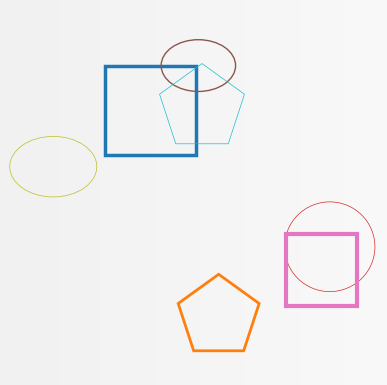[{"shape": "square", "thickness": 2.5, "radius": 0.58, "center": [0.388, 0.713]}, {"shape": "pentagon", "thickness": 2, "radius": 0.55, "center": [0.564, 0.178]}, {"shape": "circle", "thickness": 0.5, "radius": 0.58, "center": [0.851, 0.359]}, {"shape": "oval", "thickness": 1, "radius": 0.48, "center": [0.512, 0.83]}, {"shape": "square", "thickness": 3, "radius": 0.46, "center": [0.829, 0.299]}, {"shape": "oval", "thickness": 0.5, "radius": 0.56, "center": [0.137, 0.567]}, {"shape": "pentagon", "thickness": 0.5, "radius": 0.58, "center": [0.521, 0.72]}]